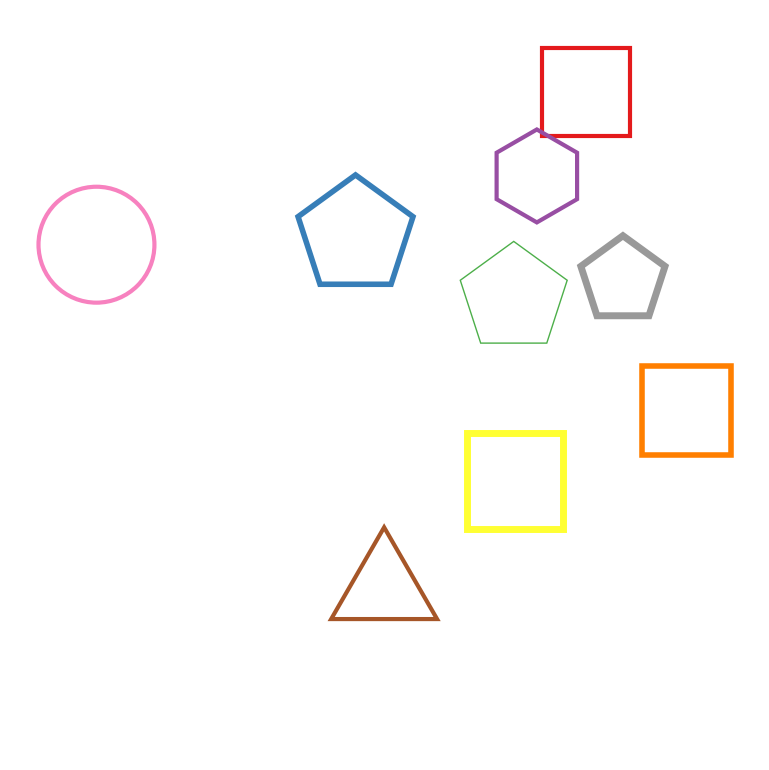[{"shape": "square", "thickness": 1.5, "radius": 0.29, "center": [0.761, 0.88]}, {"shape": "pentagon", "thickness": 2, "radius": 0.39, "center": [0.462, 0.694]}, {"shape": "pentagon", "thickness": 0.5, "radius": 0.36, "center": [0.667, 0.613]}, {"shape": "hexagon", "thickness": 1.5, "radius": 0.3, "center": [0.697, 0.772]}, {"shape": "square", "thickness": 2, "radius": 0.29, "center": [0.891, 0.467]}, {"shape": "square", "thickness": 2.5, "radius": 0.31, "center": [0.669, 0.375]}, {"shape": "triangle", "thickness": 1.5, "radius": 0.4, "center": [0.499, 0.236]}, {"shape": "circle", "thickness": 1.5, "radius": 0.38, "center": [0.125, 0.682]}, {"shape": "pentagon", "thickness": 2.5, "radius": 0.29, "center": [0.809, 0.636]}]